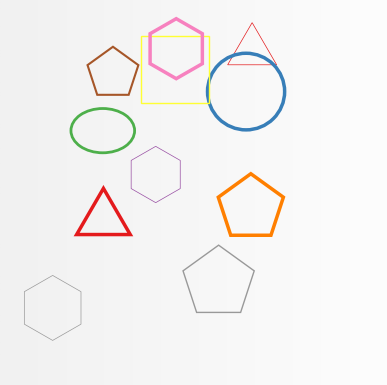[{"shape": "triangle", "thickness": 0.5, "radius": 0.36, "center": [0.651, 0.868]}, {"shape": "triangle", "thickness": 2.5, "radius": 0.4, "center": [0.267, 0.431]}, {"shape": "circle", "thickness": 2.5, "radius": 0.5, "center": [0.635, 0.762]}, {"shape": "oval", "thickness": 2, "radius": 0.41, "center": [0.265, 0.661]}, {"shape": "hexagon", "thickness": 0.5, "radius": 0.37, "center": [0.402, 0.547]}, {"shape": "pentagon", "thickness": 2.5, "radius": 0.44, "center": [0.647, 0.46]}, {"shape": "square", "thickness": 1, "radius": 0.44, "center": [0.451, 0.82]}, {"shape": "pentagon", "thickness": 1.5, "radius": 0.34, "center": [0.291, 0.81]}, {"shape": "hexagon", "thickness": 2.5, "radius": 0.39, "center": [0.455, 0.874]}, {"shape": "pentagon", "thickness": 1, "radius": 0.48, "center": [0.564, 0.267]}, {"shape": "hexagon", "thickness": 0.5, "radius": 0.42, "center": [0.136, 0.2]}]